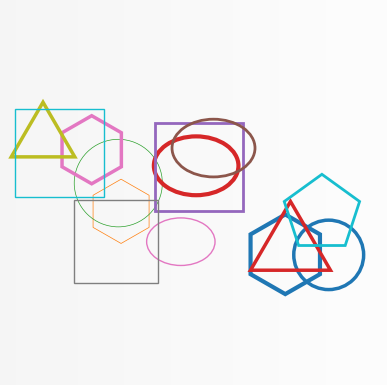[{"shape": "circle", "thickness": 2.5, "radius": 0.45, "center": [0.848, 0.338]}, {"shape": "hexagon", "thickness": 3, "radius": 0.52, "center": [0.736, 0.34]}, {"shape": "hexagon", "thickness": 0.5, "radius": 0.42, "center": [0.312, 0.451]}, {"shape": "circle", "thickness": 0.5, "radius": 0.57, "center": [0.305, 0.524]}, {"shape": "oval", "thickness": 3, "radius": 0.55, "center": [0.506, 0.569]}, {"shape": "triangle", "thickness": 2.5, "radius": 0.6, "center": [0.75, 0.358]}, {"shape": "square", "thickness": 2, "radius": 0.57, "center": [0.514, 0.566]}, {"shape": "oval", "thickness": 2, "radius": 0.54, "center": [0.551, 0.615]}, {"shape": "hexagon", "thickness": 2.5, "radius": 0.44, "center": [0.237, 0.611]}, {"shape": "oval", "thickness": 1, "radius": 0.44, "center": [0.467, 0.372]}, {"shape": "square", "thickness": 1, "radius": 0.54, "center": [0.299, 0.372]}, {"shape": "triangle", "thickness": 2.5, "radius": 0.47, "center": [0.111, 0.64]}, {"shape": "square", "thickness": 1, "radius": 0.57, "center": [0.155, 0.603]}, {"shape": "pentagon", "thickness": 2, "radius": 0.51, "center": [0.831, 0.445]}]